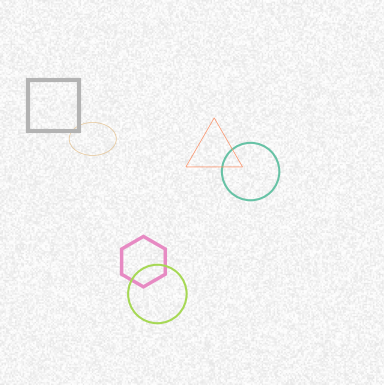[{"shape": "circle", "thickness": 1.5, "radius": 0.37, "center": [0.651, 0.554]}, {"shape": "triangle", "thickness": 0.5, "radius": 0.42, "center": [0.556, 0.609]}, {"shape": "hexagon", "thickness": 2.5, "radius": 0.33, "center": [0.373, 0.32]}, {"shape": "circle", "thickness": 1.5, "radius": 0.38, "center": [0.409, 0.236]}, {"shape": "oval", "thickness": 0.5, "radius": 0.31, "center": [0.241, 0.639]}, {"shape": "square", "thickness": 3, "radius": 0.33, "center": [0.14, 0.725]}]